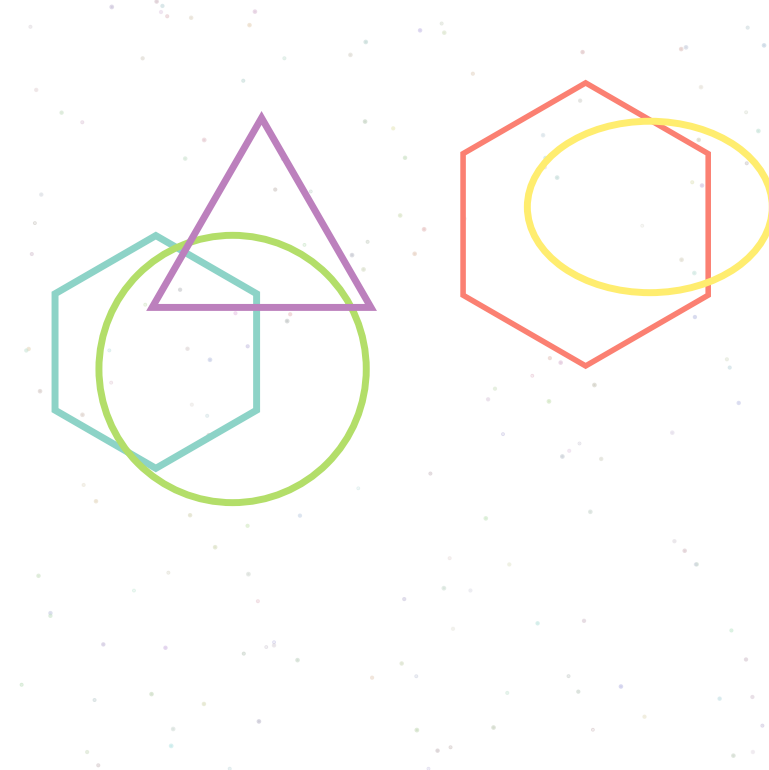[{"shape": "hexagon", "thickness": 2.5, "radius": 0.76, "center": [0.202, 0.543]}, {"shape": "hexagon", "thickness": 2, "radius": 0.92, "center": [0.761, 0.709]}, {"shape": "circle", "thickness": 2.5, "radius": 0.87, "center": [0.302, 0.521]}, {"shape": "triangle", "thickness": 2.5, "radius": 0.82, "center": [0.34, 0.683]}, {"shape": "oval", "thickness": 2.5, "radius": 0.8, "center": [0.844, 0.731]}]